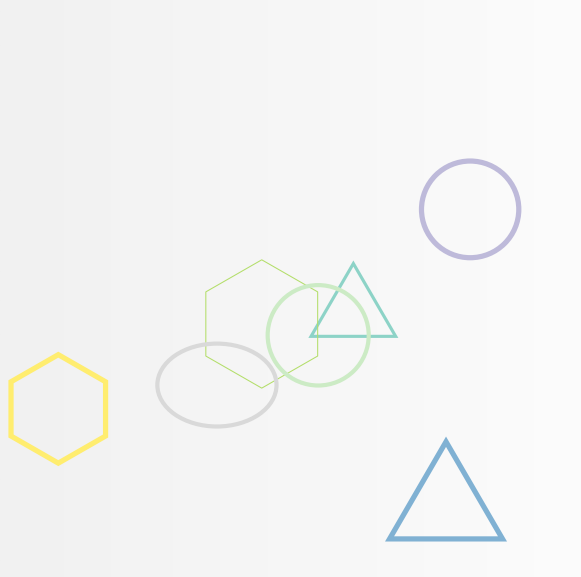[{"shape": "triangle", "thickness": 1.5, "radius": 0.42, "center": [0.608, 0.459]}, {"shape": "circle", "thickness": 2.5, "radius": 0.42, "center": [0.809, 0.637]}, {"shape": "triangle", "thickness": 2.5, "radius": 0.56, "center": [0.767, 0.122]}, {"shape": "hexagon", "thickness": 0.5, "radius": 0.56, "center": [0.45, 0.438]}, {"shape": "oval", "thickness": 2, "radius": 0.51, "center": [0.373, 0.332]}, {"shape": "circle", "thickness": 2, "radius": 0.43, "center": [0.547, 0.419]}, {"shape": "hexagon", "thickness": 2.5, "radius": 0.47, "center": [0.1, 0.291]}]